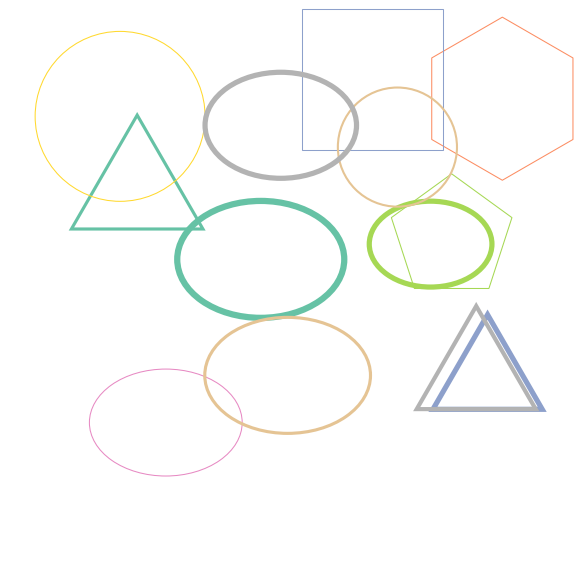[{"shape": "oval", "thickness": 3, "radius": 0.72, "center": [0.452, 0.55]}, {"shape": "triangle", "thickness": 1.5, "radius": 0.66, "center": [0.238, 0.668]}, {"shape": "hexagon", "thickness": 0.5, "radius": 0.71, "center": [0.87, 0.828]}, {"shape": "square", "thickness": 0.5, "radius": 0.61, "center": [0.645, 0.861]}, {"shape": "triangle", "thickness": 2.5, "radius": 0.55, "center": [0.844, 0.345]}, {"shape": "oval", "thickness": 0.5, "radius": 0.66, "center": [0.287, 0.267]}, {"shape": "pentagon", "thickness": 0.5, "radius": 0.55, "center": [0.782, 0.588]}, {"shape": "oval", "thickness": 2.5, "radius": 0.53, "center": [0.746, 0.576]}, {"shape": "circle", "thickness": 0.5, "radius": 0.74, "center": [0.208, 0.798]}, {"shape": "oval", "thickness": 1.5, "radius": 0.72, "center": [0.498, 0.349]}, {"shape": "circle", "thickness": 1, "radius": 0.52, "center": [0.688, 0.744]}, {"shape": "oval", "thickness": 2.5, "radius": 0.66, "center": [0.486, 0.782]}, {"shape": "triangle", "thickness": 2, "radius": 0.59, "center": [0.825, 0.35]}]